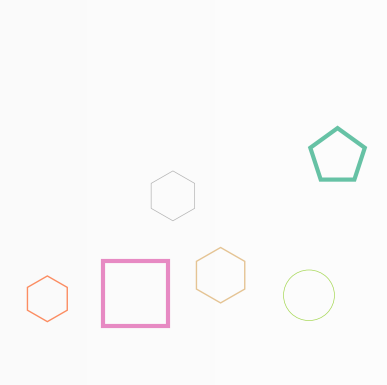[{"shape": "pentagon", "thickness": 3, "radius": 0.37, "center": [0.871, 0.593]}, {"shape": "hexagon", "thickness": 1, "radius": 0.3, "center": [0.122, 0.224]}, {"shape": "square", "thickness": 3, "radius": 0.42, "center": [0.349, 0.237]}, {"shape": "circle", "thickness": 0.5, "radius": 0.33, "center": [0.797, 0.233]}, {"shape": "hexagon", "thickness": 1, "radius": 0.36, "center": [0.569, 0.285]}, {"shape": "hexagon", "thickness": 0.5, "radius": 0.32, "center": [0.446, 0.491]}]